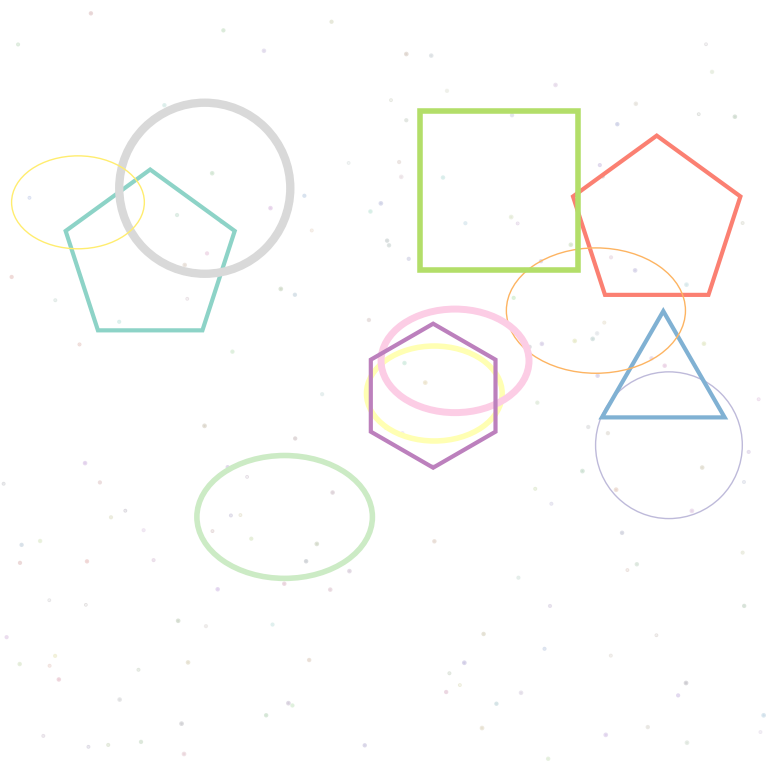[{"shape": "pentagon", "thickness": 1.5, "radius": 0.58, "center": [0.195, 0.664]}, {"shape": "oval", "thickness": 2, "radius": 0.44, "center": [0.564, 0.489]}, {"shape": "circle", "thickness": 0.5, "radius": 0.48, "center": [0.869, 0.422]}, {"shape": "pentagon", "thickness": 1.5, "radius": 0.57, "center": [0.853, 0.71]}, {"shape": "triangle", "thickness": 1.5, "radius": 0.46, "center": [0.861, 0.504]}, {"shape": "oval", "thickness": 0.5, "radius": 0.58, "center": [0.774, 0.597]}, {"shape": "square", "thickness": 2, "radius": 0.52, "center": [0.648, 0.752]}, {"shape": "oval", "thickness": 2.5, "radius": 0.48, "center": [0.591, 0.531]}, {"shape": "circle", "thickness": 3, "radius": 0.56, "center": [0.266, 0.756]}, {"shape": "hexagon", "thickness": 1.5, "radius": 0.47, "center": [0.563, 0.486]}, {"shape": "oval", "thickness": 2, "radius": 0.57, "center": [0.37, 0.329]}, {"shape": "oval", "thickness": 0.5, "radius": 0.43, "center": [0.101, 0.737]}]